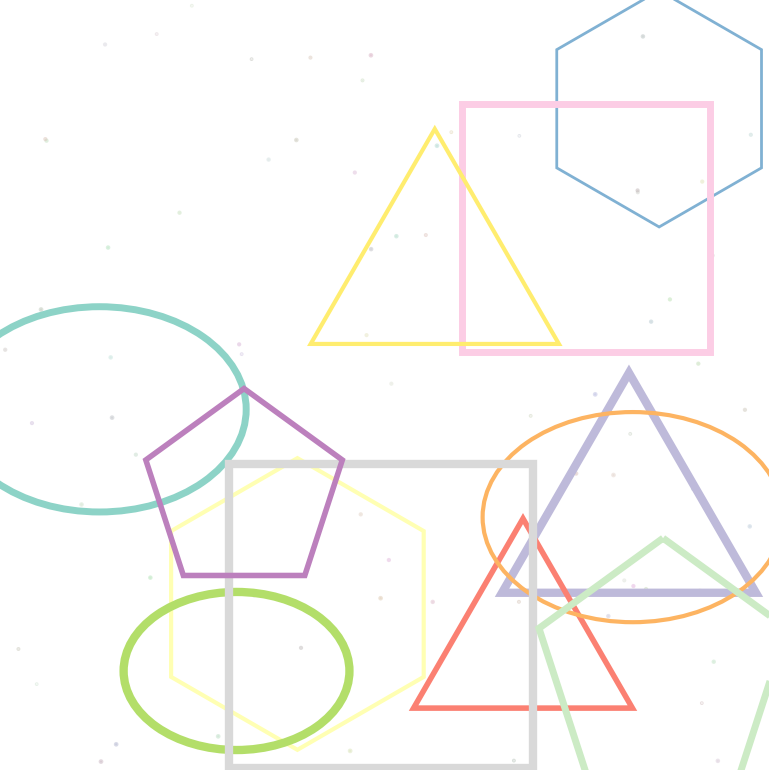[{"shape": "oval", "thickness": 2.5, "radius": 0.95, "center": [0.129, 0.468]}, {"shape": "hexagon", "thickness": 1.5, "radius": 0.95, "center": [0.386, 0.216]}, {"shape": "triangle", "thickness": 3, "radius": 0.95, "center": [0.817, 0.325]}, {"shape": "triangle", "thickness": 2, "radius": 0.82, "center": [0.679, 0.162]}, {"shape": "hexagon", "thickness": 1, "radius": 0.77, "center": [0.856, 0.859]}, {"shape": "oval", "thickness": 1.5, "radius": 0.97, "center": [0.822, 0.328]}, {"shape": "oval", "thickness": 3, "radius": 0.73, "center": [0.307, 0.129]}, {"shape": "square", "thickness": 2.5, "radius": 0.8, "center": [0.761, 0.704]}, {"shape": "square", "thickness": 3, "radius": 0.99, "center": [0.495, 0.2]}, {"shape": "pentagon", "thickness": 2, "radius": 0.67, "center": [0.317, 0.361]}, {"shape": "pentagon", "thickness": 2.5, "radius": 0.85, "center": [0.861, 0.132]}, {"shape": "triangle", "thickness": 1.5, "radius": 0.93, "center": [0.565, 0.646]}]